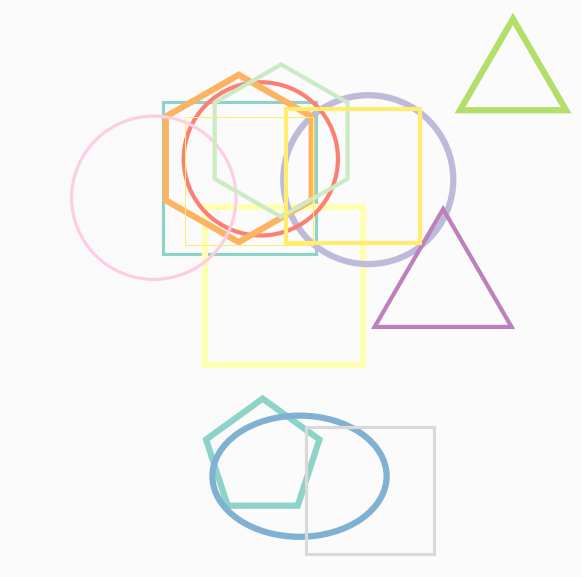[{"shape": "pentagon", "thickness": 3, "radius": 0.51, "center": [0.452, 0.206]}, {"shape": "square", "thickness": 1.5, "radius": 0.66, "center": [0.412, 0.691]}, {"shape": "square", "thickness": 3, "radius": 0.68, "center": [0.489, 0.504]}, {"shape": "circle", "thickness": 3, "radius": 0.73, "center": [0.634, 0.688]}, {"shape": "circle", "thickness": 2, "radius": 0.66, "center": [0.449, 0.724]}, {"shape": "oval", "thickness": 3, "radius": 0.75, "center": [0.515, 0.175]}, {"shape": "hexagon", "thickness": 3, "radius": 0.72, "center": [0.411, 0.725]}, {"shape": "triangle", "thickness": 3, "radius": 0.53, "center": [0.883, 0.861]}, {"shape": "circle", "thickness": 1.5, "radius": 0.71, "center": [0.265, 0.657]}, {"shape": "square", "thickness": 1.5, "radius": 0.55, "center": [0.637, 0.15]}, {"shape": "triangle", "thickness": 2, "radius": 0.68, "center": [0.762, 0.501]}, {"shape": "hexagon", "thickness": 2, "radius": 0.66, "center": [0.484, 0.756]}, {"shape": "square", "thickness": 0.5, "radius": 0.55, "center": [0.428, 0.686]}, {"shape": "square", "thickness": 2, "radius": 0.58, "center": [0.607, 0.694]}]